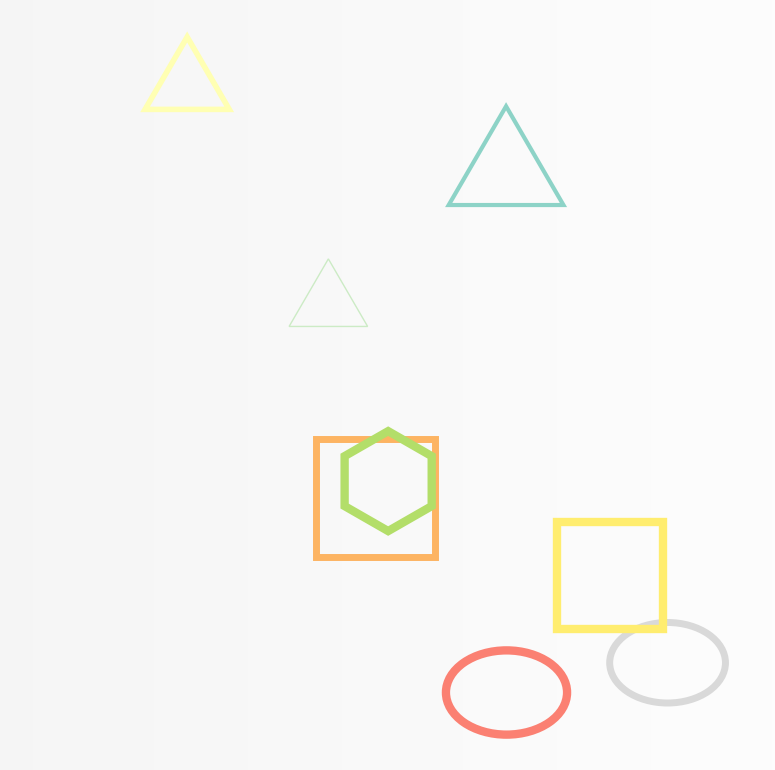[{"shape": "triangle", "thickness": 1.5, "radius": 0.43, "center": [0.653, 0.776]}, {"shape": "triangle", "thickness": 2, "radius": 0.31, "center": [0.242, 0.889]}, {"shape": "oval", "thickness": 3, "radius": 0.39, "center": [0.654, 0.101]}, {"shape": "square", "thickness": 2.5, "radius": 0.38, "center": [0.484, 0.354]}, {"shape": "hexagon", "thickness": 3, "radius": 0.32, "center": [0.501, 0.375]}, {"shape": "oval", "thickness": 2.5, "radius": 0.37, "center": [0.861, 0.139]}, {"shape": "triangle", "thickness": 0.5, "radius": 0.29, "center": [0.424, 0.605]}, {"shape": "square", "thickness": 3, "radius": 0.34, "center": [0.787, 0.253]}]